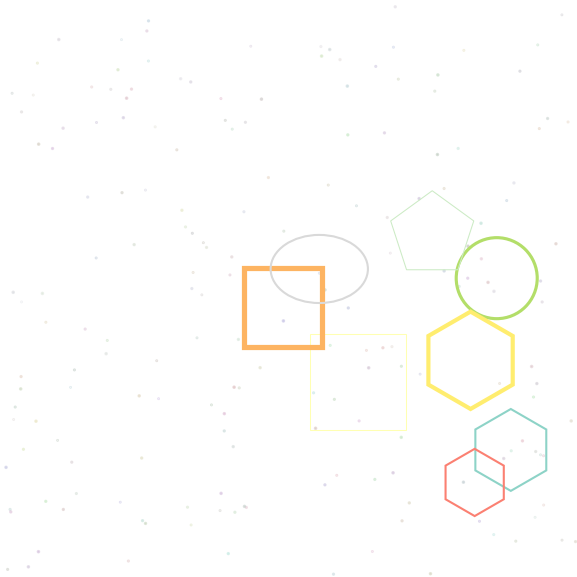[{"shape": "hexagon", "thickness": 1, "radius": 0.35, "center": [0.885, 0.22]}, {"shape": "square", "thickness": 0.5, "radius": 0.42, "center": [0.62, 0.337]}, {"shape": "hexagon", "thickness": 1, "radius": 0.29, "center": [0.822, 0.164]}, {"shape": "square", "thickness": 2.5, "radius": 0.34, "center": [0.491, 0.467]}, {"shape": "circle", "thickness": 1.5, "radius": 0.35, "center": [0.86, 0.517]}, {"shape": "oval", "thickness": 1, "radius": 0.42, "center": [0.553, 0.533]}, {"shape": "pentagon", "thickness": 0.5, "radius": 0.38, "center": [0.748, 0.593]}, {"shape": "hexagon", "thickness": 2, "radius": 0.42, "center": [0.815, 0.375]}]